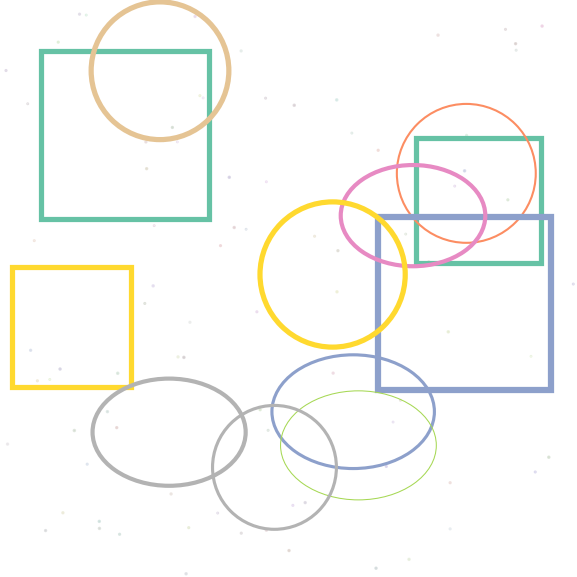[{"shape": "square", "thickness": 2.5, "radius": 0.54, "center": [0.829, 0.652]}, {"shape": "square", "thickness": 2.5, "radius": 0.73, "center": [0.216, 0.765]}, {"shape": "circle", "thickness": 1, "radius": 0.6, "center": [0.807, 0.699]}, {"shape": "square", "thickness": 3, "radius": 0.75, "center": [0.804, 0.474]}, {"shape": "oval", "thickness": 1.5, "radius": 0.7, "center": [0.612, 0.286]}, {"shape": "oval", "thickness": 2, "radius": 0.63, "center": [0.715, 0.626]}, {"shape": "oval", "thickness": 0.5, "radius": 0.67, "center": [0.621, 0.228]}, {"shape": "square", "thickness": 2.5, "radius": 0.52, "center": [0.124, 0.433]}, {"shape": "circle", "thickness": 2.5, "radius": 0.63, "center": [0.576, 0.524]}, {"shape": "circle", "thickness": 2.5, "radius": 0.6, "center": [0.277, 0.877]}, {"shape": "circle", "thickness": 1.5, "radius": 0.54, "center": [0.475, 0.19]}, {"shape": "oval", "thickness": 2, "radius": 0.66, "center": [0.293, 0.251]}]